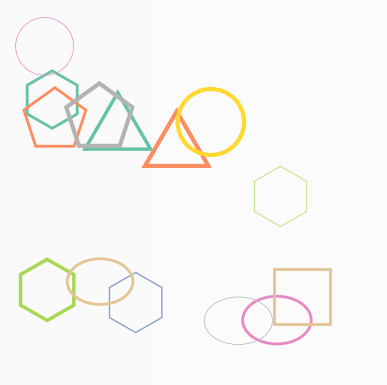[{"shape": "hexagon", "thickness": 2, "radius": 0.37, "center": [0.135, 0.741]}, {"shape": "triangle", "thickness": 2.5, "radius": 0.49, "center": [0.304, 0.662]}, {"shape": "triangle", "thickness": 3, "radius": 0.47, "center": [0.456, 0.616]}, {"shape": "pentagon", "thickness": 2, "radius": 0.42, "center": [0.142, 0.688]}, {"shape": "hexagon", "thickness": 1, "radius": 0.39, "center": [0.35, 0.214]}, {"shape": "oval", "thickness": 2, "radius": 0.44, "center": [0.715, 0.169]}, {"shape": "circle", "thickness": 0.5, "radius": 0.37, "center": [0.115, 0.88]}, {"shape": "hexagon", "thickness": 0.5, "radius": 0.39, "center": [0.724, 0.49]}, {"shape": "hexagon", "thickness": 2.5, "radius": 0.4, "center": [0.122, 0.247]}, {"shape": "circle", "thickness": 3, "radius": 0.43, "center": [0.544, 0.683]}, {"shape": "oval", "thickness": 2, "radius": 0.42, "center": [0.258, 0.269]}, {"shape": "square", "thickness": 2, "radius": 0.36, "center": [0.779, 0.23]}, {"shape": "oval", "thickness": 0.5, "radius": 0.44, "center": [0.615, 0.167]}, {"shape": "pentagon", "thickness": 3, "radius": 0.45, "center": [0.256, 0.694]}]